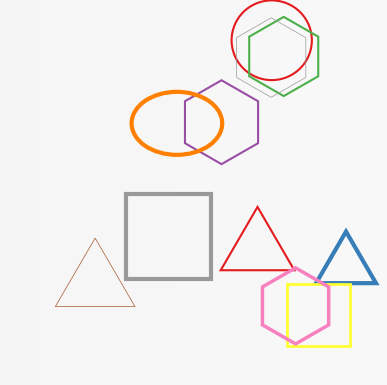[{"shape": "circle", "thickness": 1.5, "radius": 0.52, "center": [0.701, 0.895]}, {"shape": "triangle", "thickness": 1.5, "radius": 0.55, "center": [0.665, 0.353]}, {"shape": "triangle", "thickness": 3, "radius": 0.45, "center": [0.893, 0.309]}, {"shape": "hexagon", "thickness": 1.5, "radius": 0.51, "center": [0.732, 0.853]}, {"shape": "hexagon", "thickness": 1.5, "radius": 0.54, "center": [0.572, 0.683]}, {"shape": "oval", "thickness": 3, "radius": 0.58, "center": [0.457, 0.68]}, {"shape": "square", "thickness": 2, "radius": 0.4, "center": [0.822, 0.183]}, {"shape": "triangle", "thickness": 0.5, "radius": 0.59, "center": [0.246, 0.263]}, {"shape": "hexagon", "thickness": 2.5, "radius": 0.49, "center": [0.763, 0.205]}, {"shape": "hexagon", "thickness": 0.5, "radius": 0.52, "center": [0.7, 0.851]}, {"shape": "square", "thickness": 3, "radius": 0.55, "center": [0.435, 0.386]}]